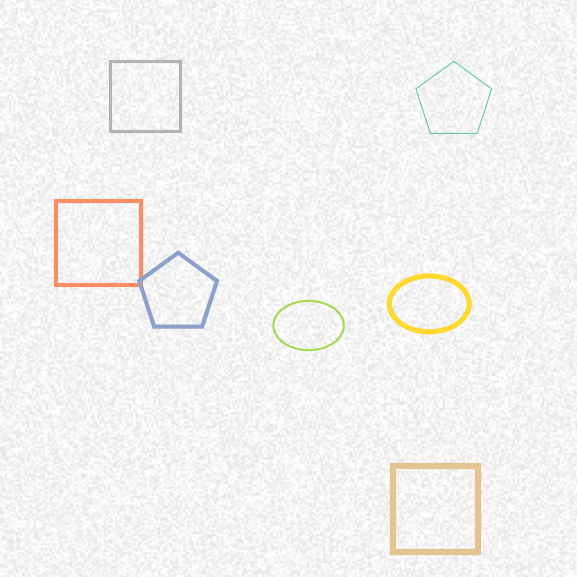[{"shape": "pentagon", "thickness": 0.5, "radius": 0.34, "center": [0.786, 0.824]}, {"shape": "square", "thickness": 2, "radius": 0.36, "center": [0.171, 0.578]}, {"shape": "pentagon", "thickness": 2, "radius": 0.35, "center": [0.308, 0.491]}, {"shape": "oval", "thickness": 1, "radius": 0.3, "center": [0.534, 0.435]}, {"shape": "oval", "thickness": 2.5, "radius": 0.35, "center": [0.743, 0.473]}, {"shape": "square", "thickness": 3, "radius": 0.37, "center": [0.754, 0.118]}, {"shape": "square", "thickness": 1.5, "radius": 0.3, "center": [0.251, 0.833]}]